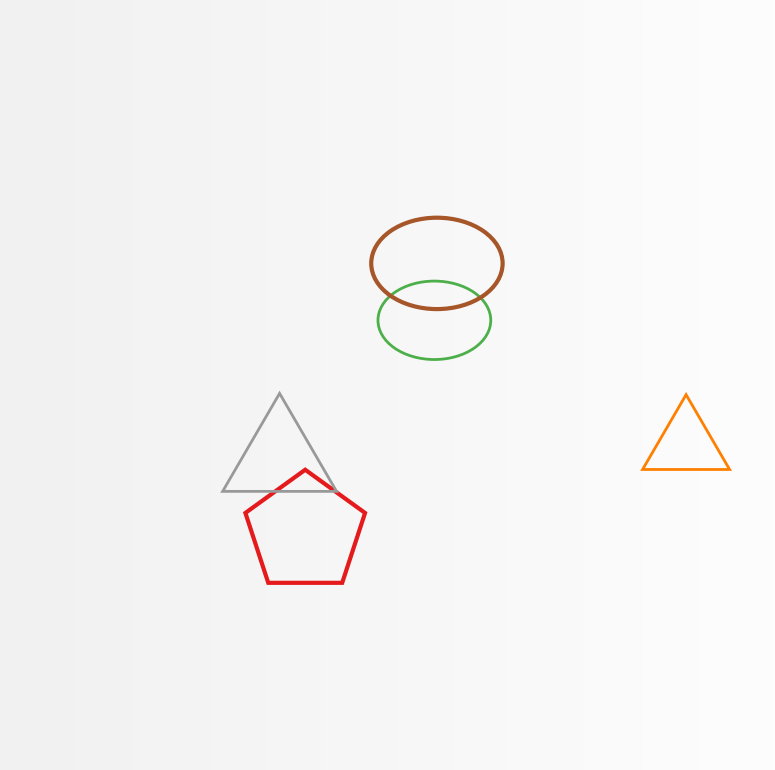[{"shape": "pentagon", "thickness": 1.5, "radius": 0.41, "center": [0.394, 0.309]}, {"shape": "oval", "thickness": 1, "radius": 0.36, "center": [0.56, 0.584]}, {"shape": "triangle", "thickness": 1, "radius": 0.32, "center": [0.885, 0.423]}, {"shape": "oval", "thickness": 1.5, "radius": 0.42, "center": [0.564, 0.658]}, {"shape": "triangle", "thickness": 1, "radius": 0.42, "center": [0.361, 0.404]}]